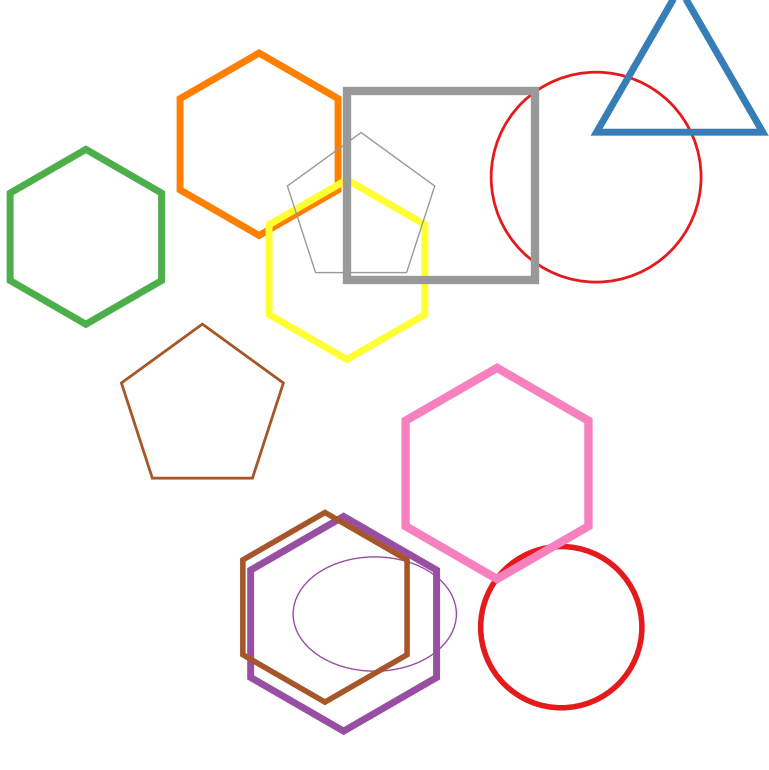[{"shape": "circle", "thickness": 1, "radius": 0.68, "center": [0.774, 0.77]}, {"shape": "circle", "thickness": 2, "radius": 0.52, "center": [0.729, 0.186]}, {"shape": "triangle", "thickness": 2.5, "radius": 0.62, "center": [0.883, 0.891]}, {"shape": "hexagon", "thickness": 2.5, "radius": 0.57, "center": [0.112, 0.692]}, {"shape": "oval", "thickness": 0.5, "radius": 0.53, "center": [0.487, 0.203]}, {"shape": "hexagon", "thickness": 2.5, "radius": 0.7, "center": [0.446, 0.19]}, {"shape": "hexagon", "thickness": 2.5, "radius": 0.59, "center": [0.336, 0.813]}, {"shape": "hexagon", "thickness": 2.5, "radius": 0.58, "center": [0.451, 0.65]}, {"shape": "hexagon", "thickness": 2, "radius": 0.62, "center": [0.422, 0.211]}, {"shape": "pentagon", "thickness": 1, "radius": 0.55, "center": [0.263, 0.468]}, {"shape": "hexagon", "thickness": 3, "radius": 0.69, "center": [0.645, 0.385]}, {"shape": "square", "thickness": 3, "radius": 0.61, "center": [0.573, 0.759]}, {"shape": "pentagon", "thickness": 0.5, "radius": 0.5, "center": [0.469, 0.727]}]